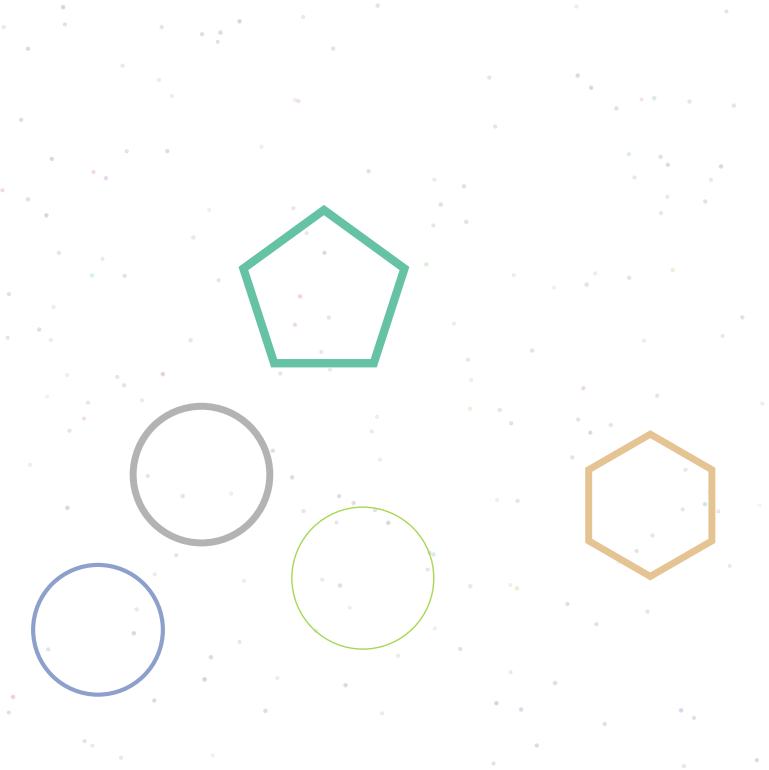[{"shape": "pentagon", "thickness": 3, "radius": 0.55, "center": [0.421, 0.617]}, {"shape": "circle", "thickness": 1.5, "radius": 0.42, "center": [0.127, 0.182]}, {"shape": "circle", "thickness": 0.5, "radius": 0.46, "center": [0.471, 0.249]}, {"shape": "hexagon", "thickness": 2.5, "radius": 0.46, "center": [0.845, 0.344]}, {"shape": "circle", "thickness": 2.5, "radius": 0.44, "center": [0.262, 0.384]}]